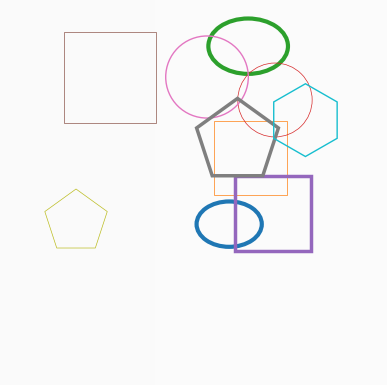[{"shape": "oval", "thickness": 3, "radius": 0.42, "center": [0.591, 0.418]}, {"shape": "square", "thickness": 0.5, "radius": 0.47, "center": [0.646, 0.59]}, {"shape": "oval", "thickness": 3, "radius": 0.51, "center": [0.64, 0.88]}, {"shape": "circle", "thickness": 0.5, "radius": 0.48, "center": [0.71, 0.74]}, {"shape": "square", "thickness": 2.5, "radius": 0.49, "center": [0.705, 0.445]}, {"shape": "square", "thickness": 0.5, "radius": 0.59, "center": [0.284, 0.8]}, {"shape": "circle", "thickness": 1, "radius": 0.53, "center": [0.534, 0.8]}, {"shape": "pentagon", "thickness": 2.5, "radius": 0.55, "center": [0.613, 0.633]}, {"shape": "pentagon", "thickness": 0.5, "radius": 0.42, "center": [0.196, 0.424]}, {"shape": "hexagon", "thickness": 1, "radius": 0.47, "center": [0.788, 0.688]}]